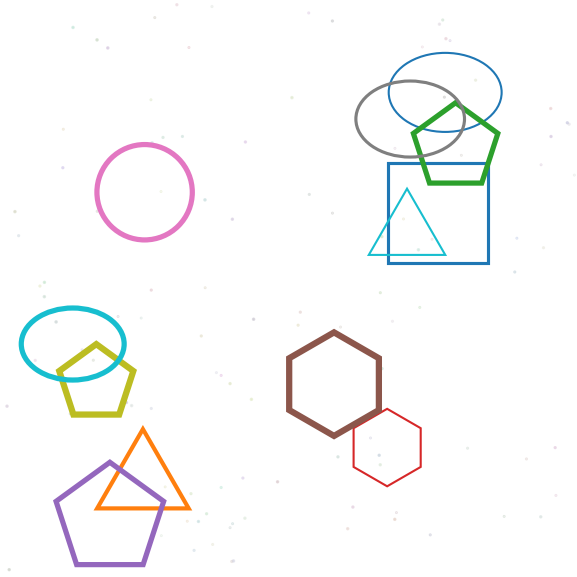[{"shape": "square", "thickness": 1.5, "radius": 0.43, "center": [0.758, 0.63]}, {"shape": "oval", "thickness": 1, "radius": 0.49, "center": [0.771, 0.839]}, {"shape": "triangle", "thickness": 2, "radius": 0.46, "center": [0.247, 0.165]}, {"shape": "pentagon", "thickness": 2.5, "radius": 0.38, "center": [0.789, 0.744]}, {"shape": "hexagon", "thickness": 1, "radius": 0.34, "center": [0.67, 0.224]}, {"shape": "pentagon", "thickness": 2.5, "radius": 0.49, "center": [0.19, 0.101]}, {"shape": "hexagon", "thickness": 3, "radius": 0.45, "center": [0.578, 0.334]}, {"shape": "circle", "thickness": 2.5, "radius": 0.41, "center": [0.25, 0.666]}, {"shape": "oval", "thickness": 1.5, "radius": 0.47, "center": [0.71, 0.793]}, {"shape": "pentagon", "thickness": 3, "radius": 0.34, "center": [0.167, 0.336]}, {"shape": "triangle", "thickness": 1, "radius": 0.38, "center": [0.705, 0.596]}, {"shape": "oval", "thickness": 2.5, "radius": 0.45, "center": [0.126, 0.403]}]